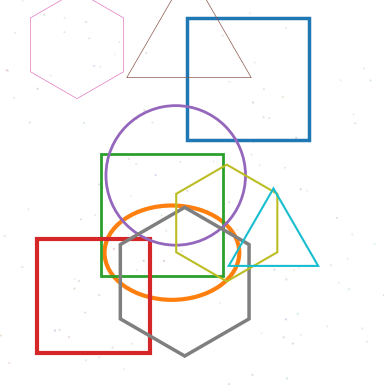[{"shape": "square", "thickness": 2.5, "radius": 0.79, "center": [0.645, 0.794]}, {"shape": "oval", "thickness": 3, "radius": 0.88, "center": [0.447, 0.344]}, {"shape": "square", "thickness": 2, "radius": 0.8, "center": [0.42, 0.441]}, {"shape": "square", "thickness": 3, "radius": 0.74, "center": [0.243, 0.231]}, {"shape": "circle", "thickness": 2, "radius": 0.91, "center": [0.456, 0.544]}, {"shape": "triangle", "thickness": 0.5, "radius": 0.93, "center": [0.491, 0.892]}, {"shape": "hexagon", "thickness": 0.5, "radius": 0.7, "center": [0.2, 0.884]}, {"shape": "hexagon", "thickness": 2.5, "radius": 0.97, "center": [0.48, 0.268]}, {"shape": "hexagon", "thickness": 1.5, "radius": 0.76, "center": [0.589, 0.421]}, {"shape": "triangle", "thickness": 1.5, "radius": 0.67, "center": [0.71, 0.376]}]